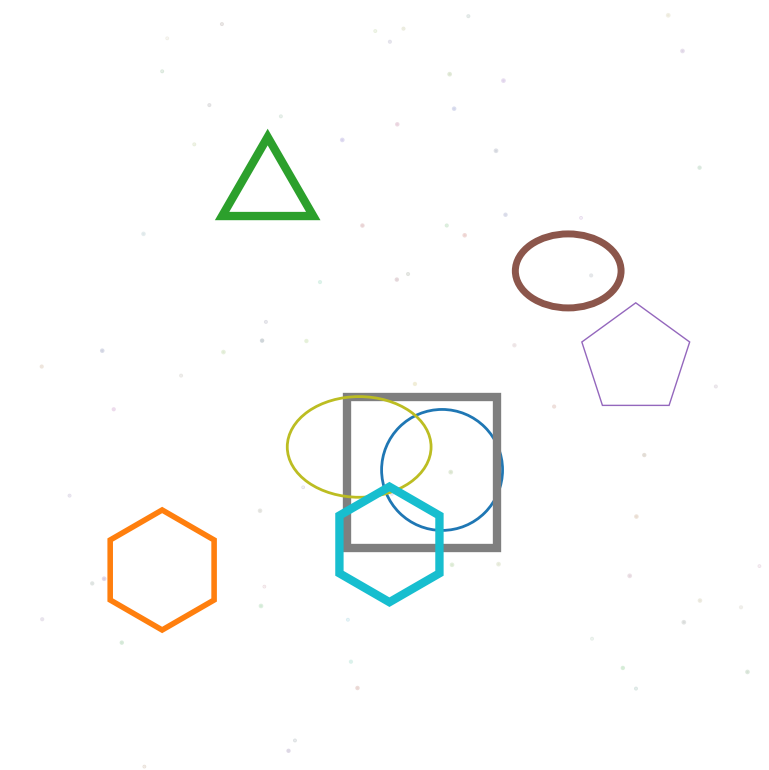[{"shape": "circle", "thickness": 1, "radius": 0.39, "center": [0.574, 0.39]}, {"shape": "hexagon", "thickness": 2, "radius": 0.39, "center": [0.211, 0.26]}, {"shape": "triangle", "thickness": 3, "radius": 0.34, "center": [0.348, 0.754]}, {"shape": "pentagon", "thickness": 0.5, "radius": 0.37, "center": [0.826, 0.533]}, {"shape": "oval", "thickness": 2.5, "radius": 0.34, "center": [0.738, 0.648]}, {"shape": "square", "thickness": 3, "radius": 0.49, "center": [0.548, 0.387]}, {"shape": "oval", "thickness": 1, "radius": 0.47, "center": [0.466, 0.42]}, {"shape": "hexagon", "thickness": 3, "radius": 0.37, "center": [0.506, 0.293]}]